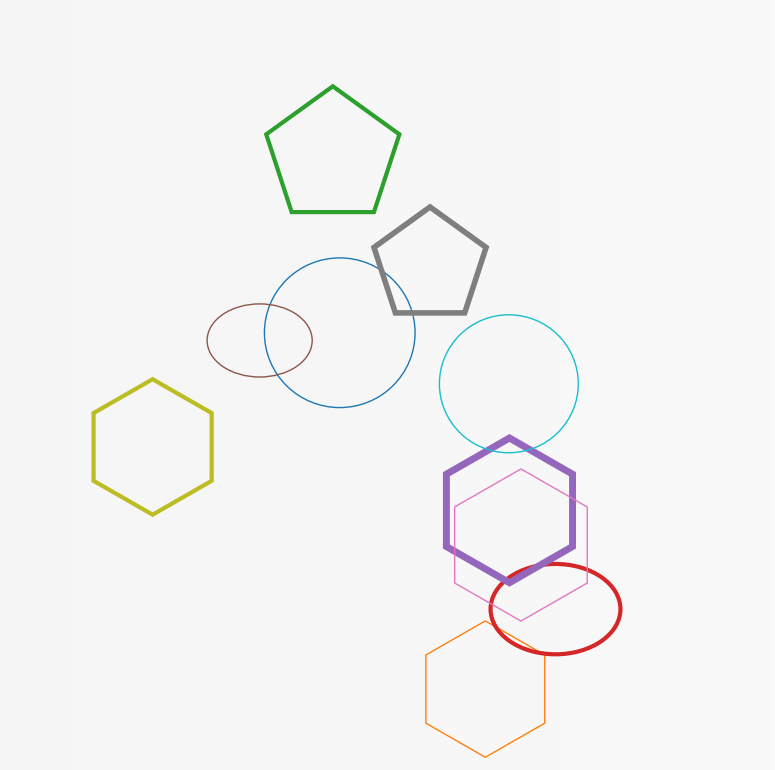[{"shape": "circle", "thickness": 0.5, "radius": 0.49, "center": [0.438, 0.568]}, {"shape": "hexagon", "thickness": 0.5, "radius": 0.44, "center": [0.626, 0.105]}, {"shape": "pentagon", "thickness": 1.5, "radius": 0.45, "center": [0.429, 0.798]}, {"shape": "oval", "thickness": 1.5, "radius": 0.42, "center": [0.717, 0.209]}, {"shape": "hexagon", "thickness": 2.5, "radius": 0.47, "center": [0.657, 0.337]}, {"shape": "oval", "thickness": 0.5, "radius": 0.34, "center": [0.335, 0.558]}, {"shape": "hexagon", "thickness": 0.5, "radius": 0.49, "center": [0.672, 0.292]}, {"shape": "pentagon", "thickness": 2, "radius": 0.38, "center": [0.555, 0.655]}, {"shape": "hexagon", "thickness": 1.5, "radius": 0.44, "center": [0.197, 0.42]}, {"shape": "circle", "thickness": 0.5, "radius": 0.45, "center": [0.657, 0.502]}]